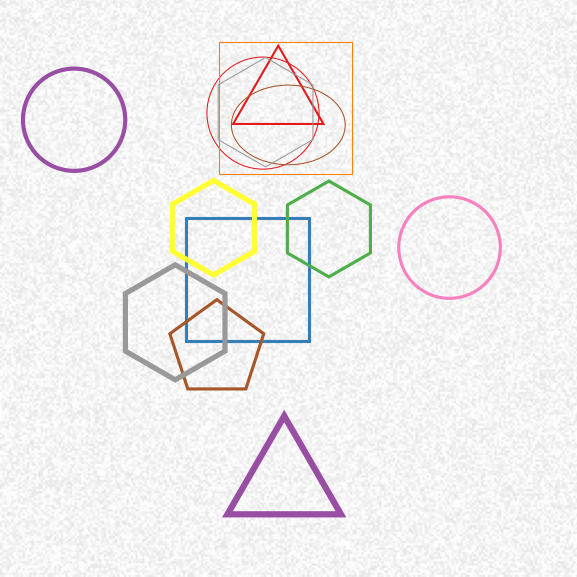[{"shape": "circle", "thickness": 0.5, "radius": 0.49, "center": [0.455, 0.803]}, {"shape": "triangle", "thickness": 1, "radius": 0.45, "center": [0.482, 0.83]}, {"shape": "square", "thickness": 1.5, "radius": 0.53, "center": [0.429, 0.515]}, {"shape": "hexagon", "thickness": 1.5, "radius": 0.42, "center": [0.57, 0.603]}, {"shape": "triangle", "thickness": 3, "radius": 0.57, "center": [0.492, 0.165]}, {"shape": "circle", "thickness": 2, "radius": 0.44, "center": [0.128, 0.792]}, {"shape": "square", "thickness": 0.5, "radius": 0.57, "center": [0.494, 0.812]}, {"shape": "hexagon", "thickness": 2.5, "radius": 0.41, "center": [0.37, 0.605]}, {"shape": "pentagon", "thickness": 1.5, "radius": 0.43, "center": [0.375, 0.395]}, {"shape": "oval", "thickness": 0.5, "radius": 0.49, "center": [0.499, 0.783]}, {"shape": "circle", "thickness": 1.5, "radius": 0.44, "center": [0.778, 0.57]}, {"shape": "hexagon", "thickness": 0.5, "radius": 0.47, "center": [0.46, 0.805]}, {"shape": "hexagon", "thickness": 2.5, "radius": 0.5, "center": [0.303, 0.441]}]